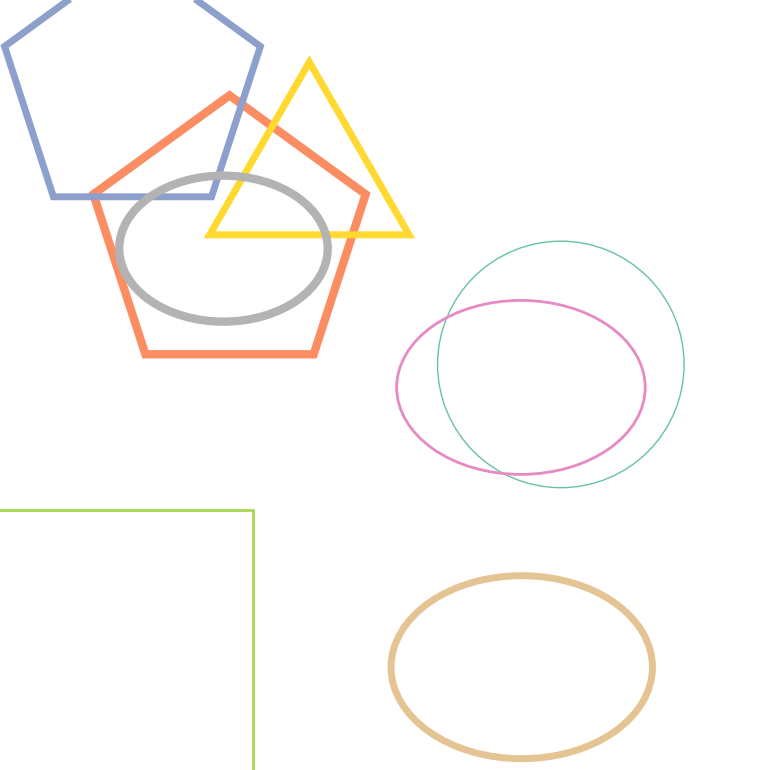[{"shape": "circle", "thickness": 0.5, "radius": 0.8, "center": [0.728, 0.527]}, {"shape": "pentagon", "thickness": 3, "radius": 0.93, "center": [0.298, 0.69]}, {"shape": "pentagon", "thickness": 2.5, "radius": 0.87, "center": [0.172, 0.886]}, {"shape": "oval", "thickness": 1, "radius": 0.81, "center": [0.677, 0.497]}, {"shape": "square", "thickness": 1, "radius": 0.94, "center": [0.141, 0.15]}, {"shape": "triangle", "thickness": 2.5, "radius": 0.75, "center": [0.402, 0.77]}, {"shape": "oval", "thickness": 2.5, "radius": 0.85, "center": [0.678, 0.134]}, {"shape": "oval", "thickness": 3, "radius": 0.68, "center": [0.29, 0.677]}]